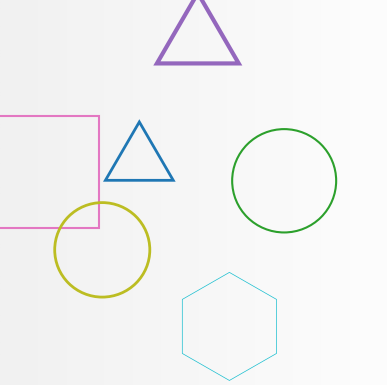[{"shape": "triangle", "thickness": 2, "radius": 0.51, "center": [0.36, 0.582]}, {"shape": "circle", "thickness": 1.5, "radius": 0.67, "center": [0.733, 0.53]}, {"shape": "triangle", "thickness": 3, "radius": 0.61, "center": [0.51, 0.896]}, {"shape": "square", "thickness": 1.5, "radius": 0.73, "center": [0.111, 0.553]}, {"shape": "circle", "thickness": 2, "radius": 0.61, "center": [0.264, 0.351]}, {"shape": "hexagon", "thickness": 0.5, "radius": 0.7, "center": [0.592, 0.152]}]